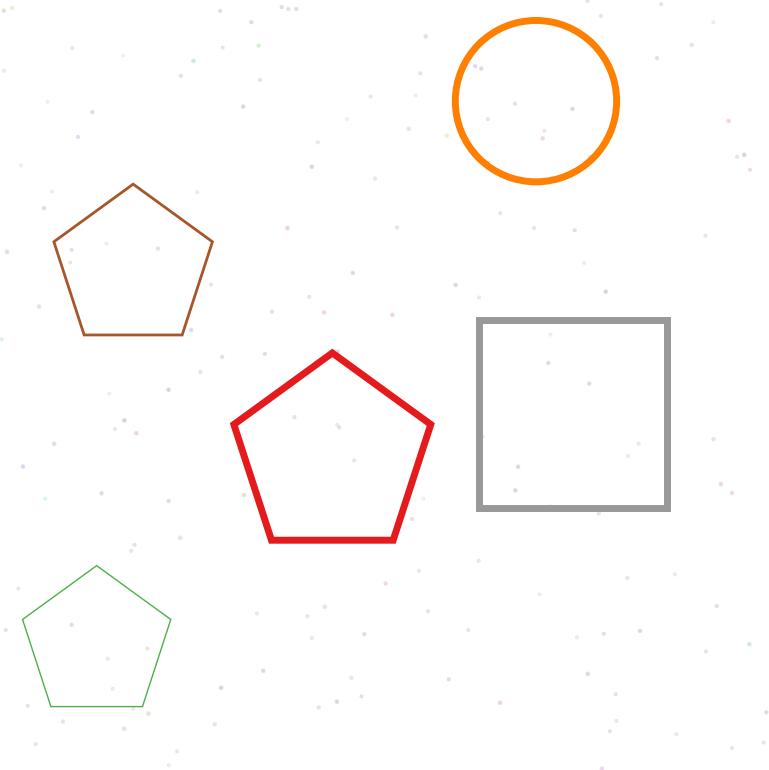[{"shape": "pentagon", "thickness": 2.5, "radius": 0.67, "center": [0.432, 0.407]}, {"shape": "pentagon", "thickness": 0.5, "radius": 0.51, "center": [0.126, 0.164]}, {"shape": "circle", "thickness": 2.5, "radius": 0.52, "center": [0.696, 0.869]}, {"shape": "pentagon", "thickness": 1, "radius": 0.54, "center": [0.173, 0.653]}, {"shape": "square", "thickness": 2.5, "radius": 0.61, "center": [0.744, 0.463]}]